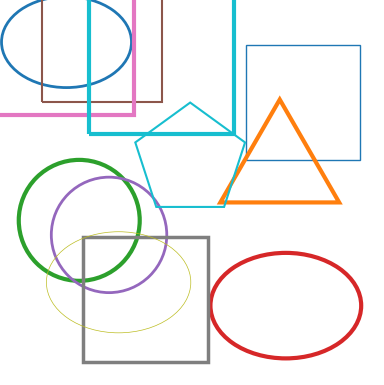[{"shape": "square", "thickness": 1, "radius": 0.74, "center": [0.788, 0.734]}, {"shape": "oval", "thickness": 2, "radius": 0.84, "center": [0.173, 0.891]}, {"shape": "triangle", "thickness": 3, "radius": 0.89, "center": [0.727, 0.563]}, {"shape": "circle", "thickness": 3, "radius": 0.79, "center": [0.206, 0.428]}, {"shape": "oval", "thickness": 3, "radius": 0.98, "center": [0.742, 0.206]}, {"shape": "circle", "thickness": 2, "radius": 0.75, "center": [0.283, 0.39]}, {"shape": "square", "thickness": 1.5, "radius": 0.78, "center": [0.265, 0.889]}, {"shape": "square", "thickness": 3, "radius": 0.94, "center": [0.16, 0.89]}, {"shape": "square", "thickness": 2.5, "radius": 0.81, "center": [0.378, 0.223]}, {"shape": "oval", "thickness": 0.5, "radius": 0.94, "center": [0.308, 0.267]}, {"shape": "square", "thickness": 3, "radius": 0.94, "center": [0.42, 0.841]}, {"shape": "pentagon", "thickness": 1.5, "radius": 0.75, "center": [0.494, 0.584]}]